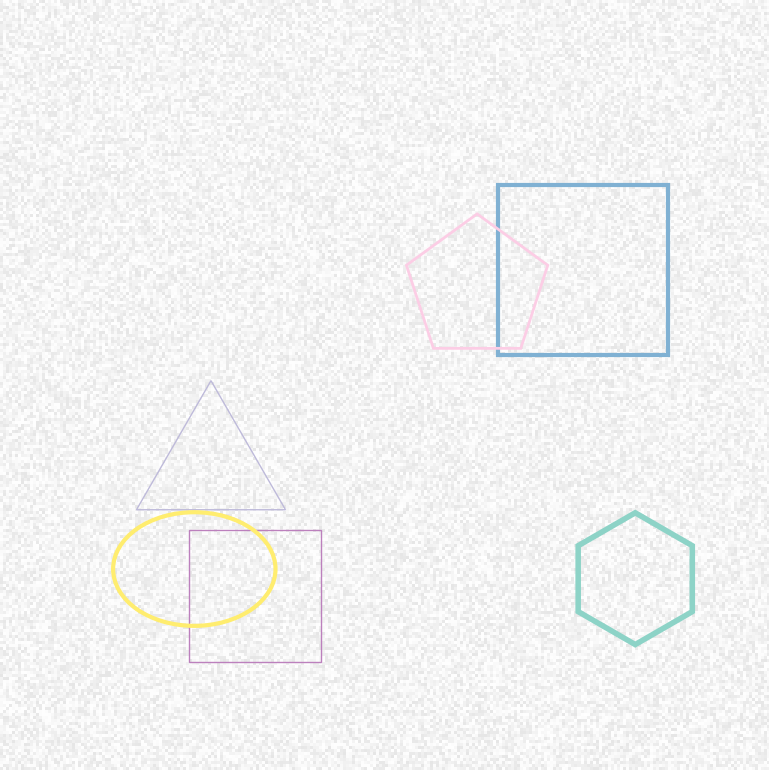[{"shape": "hexagon", "thickness": 2, "radius": 0.43, "center": [0.825, 0.248]}, {"shape": "triangle", "thickness": 0.5, "radius": 0.56, "center": [0.274, 0.394]}, {"shape": "square", "thickness": 1.5, "radius": 0.55, "center": [0.757, 0.649]}, {"shape": "pentagon", "thickness": 1, "radius": 0.48, "center": [0.62, 0.626]}, {"shape": "square", "thickness": 0.5, "radius": 0.43, "center": [0.331, 0.226]}, {"shape": "oval", "thickness": 1.5, "radius": 0.53, "center": [0.252, 0.261]}]